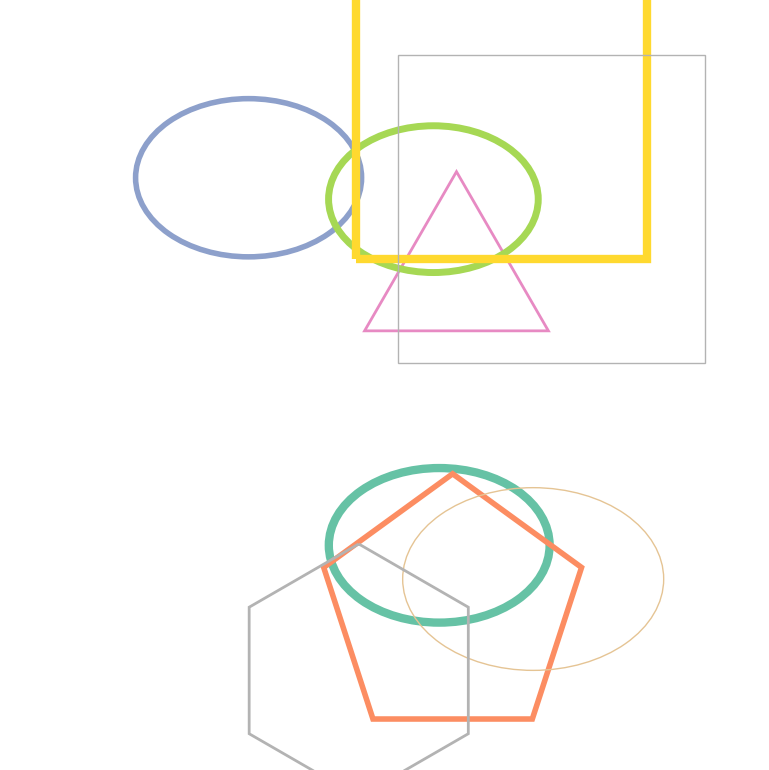[{"shape": "oval", "thickness": 3, "radius": 0.72, "center": [0.57, 0.292]}, {"shape": "pentagon", "thickness": 2, "radius": 0.88, "center": [0.588, 0.209]}, {"shape": "oval", "thickness": 2, "radius": 0.73, "center": [0.323, 0.769]}, {"shape": "triangle", "thickness": 1, "radius": 0.69, "center": [0.593, 0.639]}, {"shape": "oval", "thickness": 2.5, "radius": 0.68, "center": [0.563, 0.741]}, {"shape": "square", "thickness": 3, "radius": 0.94, "center": [0.652, 0.852]}, {"shape": "oval", "thickness": 0.5, "radius": 0.85, "center": [0.692, 0.248]}, {"shape": "hexagon", "thickness": 1, "radius": 0.82, "center": [0.466, 0.129]}, {"shape": "square", "thickness": 0.5, "radius": 1.0, "center": [0.716, 0.728]}]